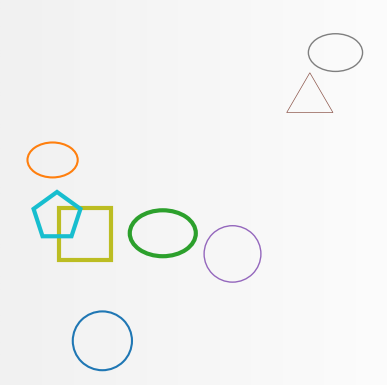[{"shape": "circle", "thickness": 1.5, "radius": 0.38, "center": [0.264, 0.115]}, {"shape": "oval", "thickness": 1.5, "radius": 0.32, "center": [0.136, 0.585]}, {"shape": "oval", "thickness": 3, "radius": 0.43, "center": [0.42, 0.394]}, {"shape": "circle", "thickness": 1, "radius": 0.37, "center": [0.6, 0.34]}, {"shape": "triangle", "thickness": 0.5, "radius": 0.34, "center": [0.8, 0.742]}, {"shape": "oval", "thickness": 1, "radius": 0.35, "center": [0.866, 0.863]}, {"shape": "square", "thickness": 3, "radius": 0.34, "center": [0.218, 0.393]}, {"shape": "pentagon", "thickness": 3, "radius": 0.32, "center": [0.147, 0.438]}]